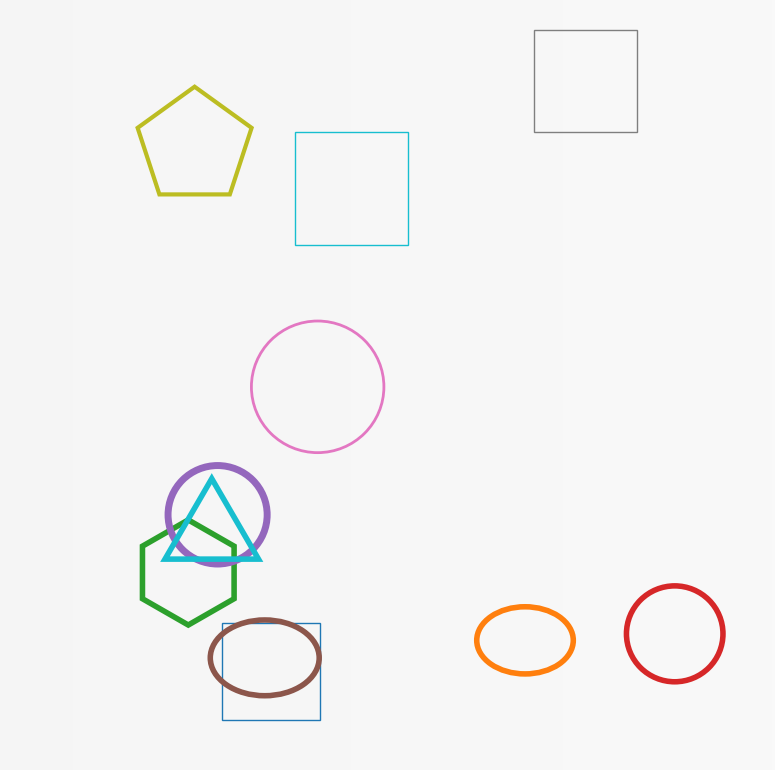[{"shape": "square", "thickness": 0.5, "radius": 0.32, "center": [0.349, 0.128]}, {"shape": "oval", "thickness": 2, "radius": 0.31, "center": [0.677, 0.168]}, {"shape": "hexagon", "thickness": 2, "radius": 0.34, "center": [0.243, 0.257]}, {"shape": "circle", "thickness": 2, "radius": 0.31, "center": [0.871, 0.177]}, {"shape": "circle", "thickness": 2.5, "radius": 0.32, "center": [0.281, 0.331]}, {"shape": "oval", "thickness": 2, "radius": 0.35, "center": [0.342, 0.146]}, {"shape": "circle", "thickness": 1, "radius": 0.43, "center": [0.41, 0.498]}, {"shape": "square", "thickness": 0.5, "radius": 0.33, "center": [0.756, 0.895]}, {"shape": "pentagon", "thickness": 1.5, "radius": 0.39, "center": [0.251, 0.81]}, {"shape": "triangle", "thickness": 2, "radius": 0.35, "center": [0.273, 0.309]}, {"shape": "square", "thickness": 0.5, "radius": 0.36, "center": [0.454, 0.755]}]